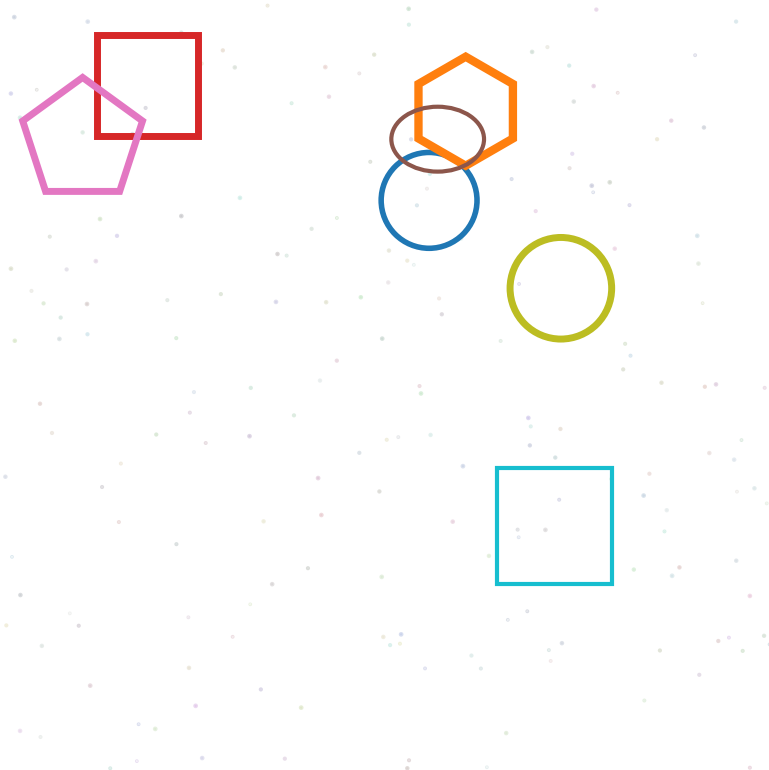[{"shape": "circle", "thickness": 2, "radius": 0.31, "center": [0.557, 0.74]}, {"shape": "hexagon", "thickness": 3, "radius": 0.35, "center": [0.605, 0.856]}, {"shape": "square", "thickness": 2.5, "radius": 0.33, "center": [0.192, 0.889]}, {"shape": "oval", "thickness": 1.5, "radius": 0.3, "center": [0.568, 0.819]}, {"shape": "pentagon", "thickness": 2.5, "radius": 0.41, "center": [0.107, 0.818]}, {"shape": "circle", "thickness": 2.5, "radius": 0.33, "center": [0.728, 0.626]}, {"shape": "square", "thickness": 1.5, "radius": 0.38, "center": [0.72, 0.317]}]